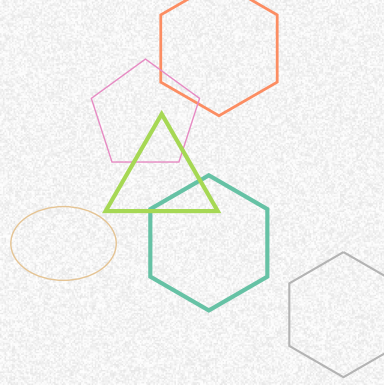[{"shape": "hexagon", "thickness": 3, "radius": 0.88, "center": [0.542, 0.369]}, {"shape": "hexagon", "thickness": 2, "radius": 0.87, "center": [0.569, 0.874]}, {"shape": "pentagon", "thickness": 1, "radius": 0.74, "center": [0.378, 0.699]}, {"shape": "triangle", "thickness": 3, "radius": 0.84, "center": [0.42, 0.536]}, {"shape": "oval", "thickness": 1, "radius": 0.68, "center": [0.165, 0.368]}, {"shape": "hexagon", "thickness": 1.5, "radius": 0.81, "center": [0.892, 0.183]}]